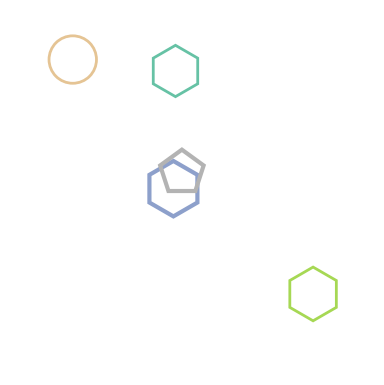[{"shape": "hexagon", "thickness": 2, "radius": 0.33, "center": [0.456, 0.816]}, {"shape": "hexagon", "thickness": 3, "radius": 0.36, "center": [0.45, 0.51]}, {"shape": "hexagon", "thickness": 2, "radius": 0.35, "center": [0.813, 0.236]}, {"shape": "circle", "thickness": 2, "radius": 0.31, "center": [0.189, 0.845]}, {"shape": "pentagon", "thickness": 3, "radius": 0.3, "center": [0.472, 0.552]}]